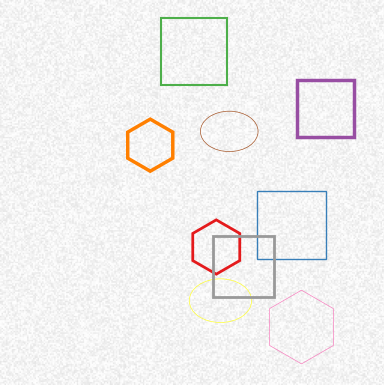[{"shape": "hexagon", "thickness": 2, "radius": 0.35, "center": [0.562, 0.358]}, {"shape": "square", "thickness": 1, "radius": 0.45, "center": [0.756, 0.416]}, {"shape": "square", "thickness": 1.5, "radius": 0.43, "center": [0.504, 0.866]}, {"shape": "square", "thickness": 2.5, "radius": 0.37, "center": [0.845, 0.718]}, {"shape": "hexagon", "thickness": 2.5, "radius": 0.34, "center": [0.39, 0.623]}, {"shape": "oval", "thickness": 0.5, "radius": 0.41, "center": [0.573, 0.219]}, {"shape": "oval", "thickness": 0.5, "radius": 0.37, "center": [0.595, 0.659]}, {"shape": "hexagon", "thickness": 0.5, "radius": 0.48, "center": [0.783, 0.151]}, {"shape": "square", "thickness": 2, "radius": 0.39, "center": [0.632, 0.309]}]